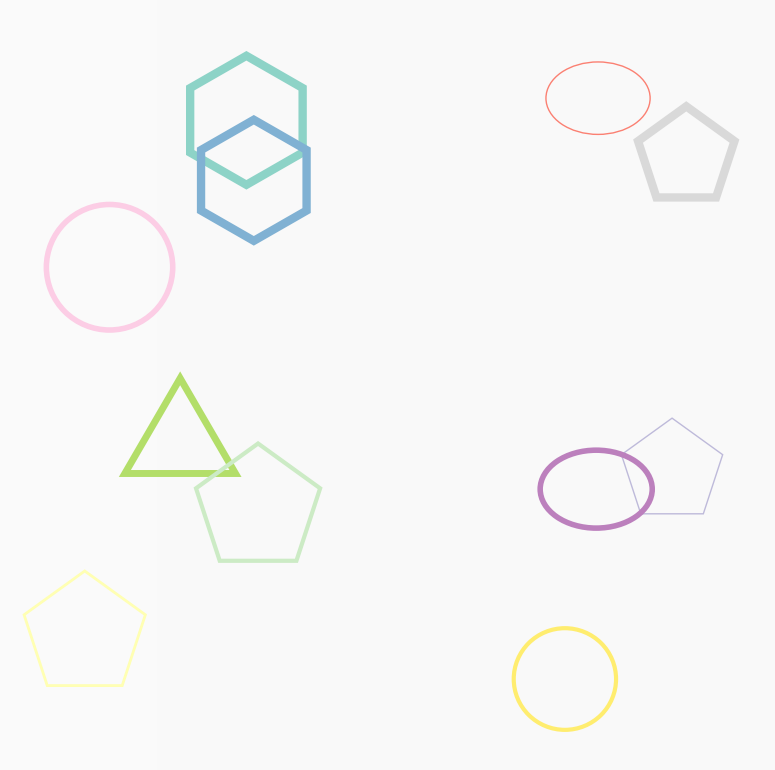[{"shape": "hexagon", "thickness": 3, "radius": 0.42, "center": [0.318, 0.844]}, {"shape": "pentagon", "thickness": 1, "radius": 0.41, "center": [0.109, 0.176]}, {"shape": "pentagon", "thickness": 0.5, "radius": 0.34, "center": [0.867, 0.388]}, {"shape": "oval", "thickness": 0.5, "radius": 0.34, "center": [0.772, 0.873]}, {"shape": "hexagon", "thickness": 3, "radius": 0.39, "center": [0.328, 0.766]}, {"shape": "triangle", "thickness": 2.5, "radius": 0.41, "center": [0.232, 0.426]}, {"shape": "circle", "thickness": 2, "radius": 0.41, "center": [0.141, 0.653]}, {"shape": "pentagon", "thickness": 3, "radius": 0.33, "center": [0.885, 0.797]}, {"shape": "oval", "thickness": 2, "radius": 0.36, "center": [0.769, 0.365]}, {"shape": "pentagon", "thickness": 1.5, "radius": 0.42, "center": [0.333, 0.34]}, {"shape": "circle", "thickness": 1.5, "radius": 0.33, "center": [0.729, 0.118]}]